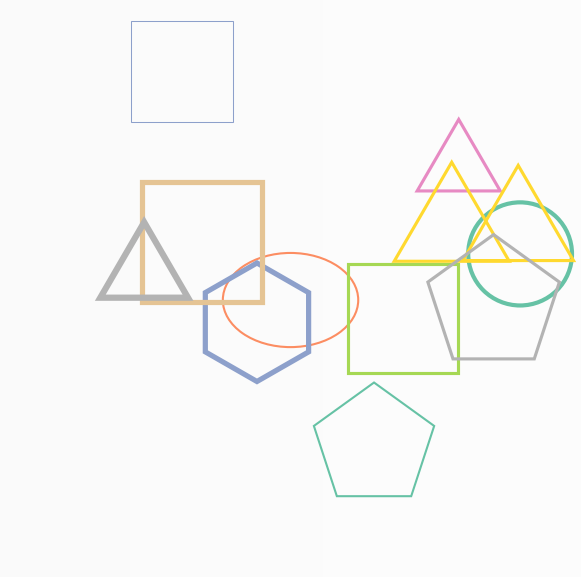[{"shape": "pentagon", "thickness": 1, "radius": 0.54, "center": [0.643, 0.228]}, {"shape": "circle", "thickness": 2, "radius": 0.45, "center": [0.895, 0.559]}, {"shape": "oval", "thickness": 1, "radius": 0.58, "center": [0.5, 0.48]}, {"shape": "square", "thickness": 0.5, "radius": 0.44, "center": [0.313, 0.875]}, {"shape": "hexagon", "thickness": 2.5, "radius": 0.51, "center": [0.442, 0.441]}, {"shape": "triangle", "thickness": 1.5, "radius": 0.41, "center": [0.789, 0.71]}, {"shape": "square", "thickness": 1.5, "radius": 0.47, "center": [0.693, 0.447]}, {"shape": "triangle", "thickness": 1.5, "radius": 0.57, "center": [0.777, 0.604]}, {"shape": "triangle", "thickness": 1.5, "radius": 0.55, "center": [0.892, 0.603]}, {"shape": "square", "thickness": 2.5, "radius": 0.52, "center": [0.348, 0.58]}, {"shape": "triangle", "thickness": 3, "radius": 0.44, "center": [0.248, 0.527]}, {"shape": "pentagon", "thickness": 1.5, "radius": 0.59, "center": [0.849, 0.474]}]